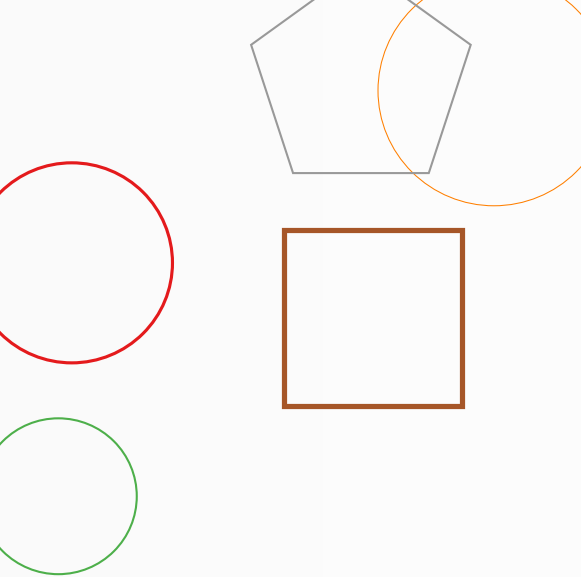[{"shape": "circle", "thickness": 1.5, "radius": 0.87, "center": [0.124, 0.544]}, {"shape": "circle", "thickness": 1, "radius": 0.67, "center": [0.1, 0.14]}, {"shape": "circle", "thickness": 0.5, "radius": 1.0, "center": [0.85, 0.842]}, {"shape": "square", "thickness": 2.5, "radius": 0.76, "center": [0.642, 0.449]}, {"shape": "pentagon", "thickness": 1, "radius": 0.99, "center": [0.621, 0.86]}]